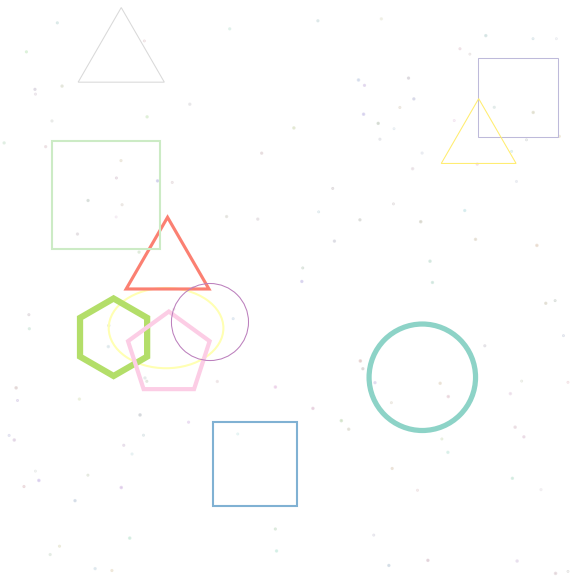[{"shape": "circle", "thickness": 2.5, "radius": 0.46, "center": [0.731, 0.346]}, {"shape": "oval", "thickness": 1, "radius": 0.5, "center": [0.288, 0.431]}, {"shape": "square", "thickness": 0.5, "radius": 0.34, "center": [0.897, 0.83]}, {"shape": "triangle", "thickness": 1.5, "radius": 0.41, "center": [0.29, 0.54]}, {"shape": "square", "thickness": 1, "radius": 0.36, "center": [0.442, 0.195]}, {"shape": "hexagon", "thickness": 3, "radius": 0.34, "center": [0.197, 0.415]}, {"shape": "pentagon", "thickness": 2, "radius": 0.37, "center": [0.292, 0.385]}, {"shape": "triangle", "thickness": 0.5, "radius": 0.43, "center": [0.21, 0.9]}, {"shape": "circle", "thickness": 0.5, "radius": 0.33, "center": [0.364, 0.442]}, {"shape": "square", "thickness": 1, "radius": 0.47, "center": [0.183, 0.662]}, {"shape": "triangle", "thickness": 0.5, "radius": 0.37, "center": [0.829, 0.754]}]